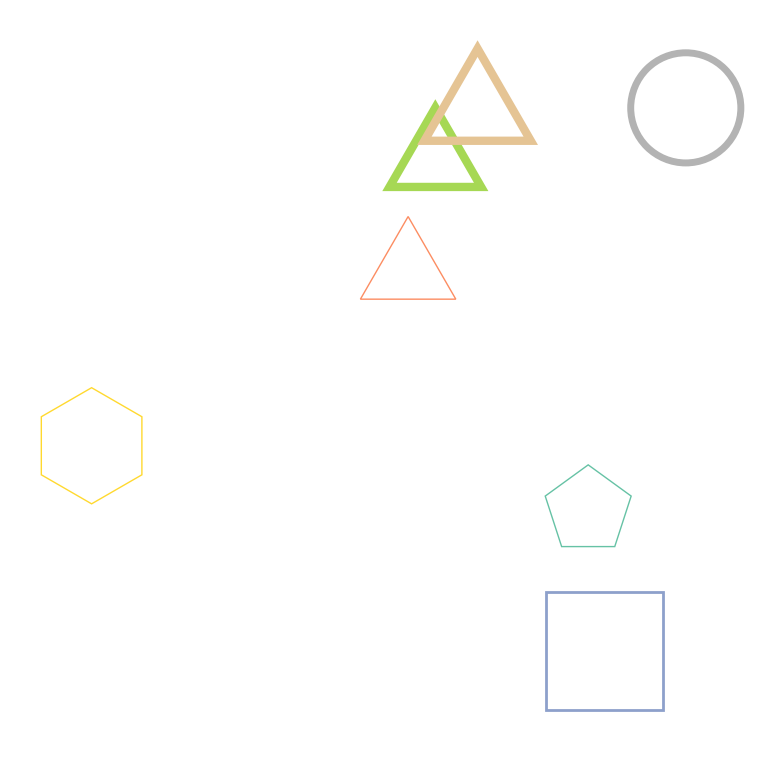[{"shape": "pentagon", "thickness": 0.5, "radius": 0.29, "center": [0.764, 0.338]}, {"shape": "triangle", "thickness": 0.5, "radius": 0.36, "center": [0.53, 0.647]}, {"shape": "square", "thickness": 1, "radius": 0.38, "center": [0.785, 0.155]}, {"shape": "triangle", "thickness": 3, "radius": 0.34, "center": [0.565, 0.792]}, {"shape": "hexagon", "thickness": 0.5, "radius": 0.38, "center": [0.119, 0.421]}, {"shape": "triangle", "thickness": 3, "radius": 0.4, "center": [0.62, 0.857]}, {"shape": "circle", "thickness": 2.5, "radius": 0.36, "center": [0.891, 0.86]}]